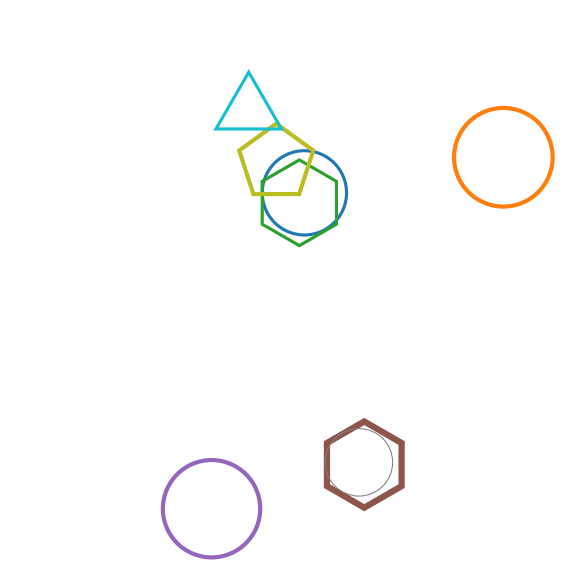[{"shape": "circle", "thickness": 1.5, "radius": 0.36, "center": [0.527, 0.665]}, {"shape": "circle", "thickness": 2, "radius": 0.43, "center": [0.872, 0.727]}, {"shape": "hexagon", "thickness": 1.5, "radius": 0.37, "center": [0.518, 0.648]}, {"shape": "circle", "thickness": 2, "radius": 0.42, "center": [0.366, 0.118]}, {"shape": "hexagon", "thickness": 3, "radius": 0.37, "center": [0.631, 0.195]}, {"shape": "circle", "thickness": 0.5, "radius": 0.29, "center": [0.621, 0.199]}, {"shape": "pentagon", "thickness": 2, "radius": 0.34, "center": [0.478, 0.718]}, {"shape": "triangle", "thickness": 1.5, "radius": 0.33, "center": [0.431, 0.809]}]